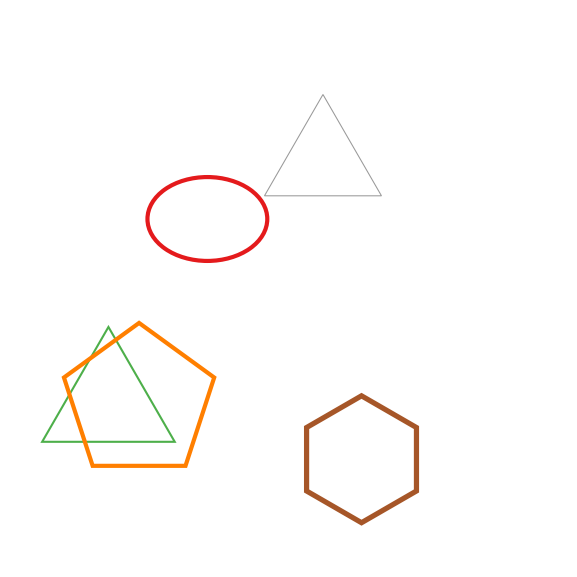[{"shape": "oval", "thickness": 2, "radius": 0.52, "center": [0.359, 0.62]}, {"shape": "triangle", "thickness": 1, "radius": 0.66, "center": [0.188, 0.3]}, {"shape": "pentagon", "thickness": 2, "radius": 0.68, "center": [0.241, 0.303]}, {"shape": "hexagon", "thickness": 2.5, "radius": 0.55, "center": [0.626, 0.204]}, {"shape": "triangle", "thickness": 0.5, "radius": 0.58, "center": [0.559, 0.719]}]